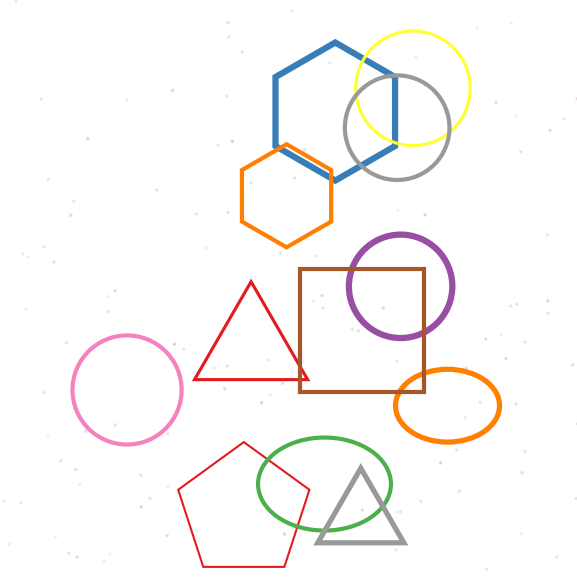[{"shape": "pentagon", "thickness": 1, "radius": 0.6, "center": [0.422, 0.114]}, {"shape": "triangle", "thickness": 1.5, "radius": 0.57, "center": [0.435, 0.398]}, {"shape": "hexagon", "thickness": 3, "radius": 0.6, "center": [0.581, 0.806]}, {"shape": "oval", "thickness": 2, "radius": 0.58, "center": [0.562, 0.161]}, {"shape": "circle", "thickness": 3, "radius": 0.45, "center": [0.694, 0.503]}, {"shape": "hexagon", "thickness": 2, "radius": 0.45, "center": [0.496, 0.66]}, {"shape": "oval", "thickness": 2.5, "radius": 0.45, "center": [0.775, 0.297]}, {"shape": "circle", "thickness": 1.5, "radius": 0.5, "center": [0.715, 0.846]}, {"shape": "square", "thickness": 2, "radius": 0.53, "center": [0.627, 0.427]}, {"shape": "circle", "thickness": 2, "radius": 0.47, "center": [0.22, 0.324]}, {"shape": "circle", "thickness": 2, "radius": 0.45, "center": [0.688, 0.778]}, {"shape": "triangle", "thickness": 2.5, "radius": 0.43, "center": [0.625, 0.102]}]